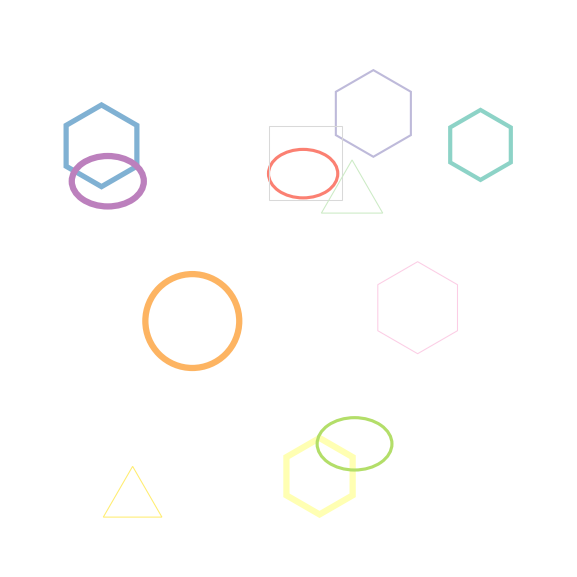[{"shape": "hexagon", "thickness": 2, "radius": 0.3, "center": [0.832, 0.748]}, {"shape": "hexagon", "thickness": 3, "radius": 0.33, "center": [0.553, 0.175]}, {"shape": "hexagon", "thickness": 1, "radius": 0.38, "center": [0.647, 0.803]}, {"shape": "oval", "thickness": 1.5, "radius": 0.3, "center": [0.525, 0.698]}, {"shape": "hexagon", "thickness": 2.5, "radius": 0.35, "center": [0.176, 0.747]}, {"shape": "circle", "thickness": 3, "radius": 0.41, "center": [0.333, 0.443]}, {"shape": "oval", "thickness": 1.5, "radius": 0.32, "center": [0.614, 0.231]}, {"shape": "hexagon", "thickness": 0.5, "radius": 0.4, "center": [0.723, 0.466]}, {"shape": "square", "thickness": 0.5, "radius": 0.32, "center": [0.529, 0.717]}, {"shape": "oval", "thickness": 3, "radius": 0.31, "center": [0.187, 0.685]}, {"shape": "triangle", "thickness": 0.5, "radius": 0.31, "center": [0.61, 0.661]}, {"shape": "triangle", "thickness": 0.5, "radius": 0.29, "center": [0.23, 0.133]}]